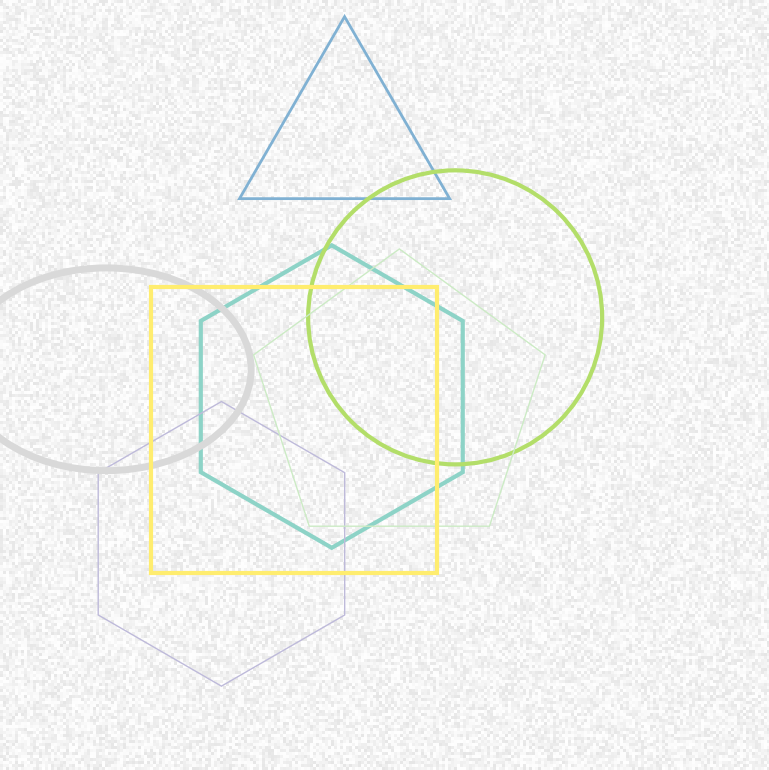[{"shape": "hexagon", "thickness": 1.5, "radius": 0.98, "center": [0.431, 0.485]}, {"shape": "hexagon", "thickness": 0.5, "radius": 0.92, "center": [0.288, 0.294]}, {"shape": "triangle", "thickness": 1, "radius": 0.79, "center": [0.448, 0.821]}, {"shape": "circle", "thickness": 1.5, "radius": 0.95, "center": [0.591, 0.588]}, {"shape": "oval", "thickness": 2.5, "radius": 0.94, "center": [0.138, 0.52]}, {"shape": "pentagon", "thickness": 0.5, "radius": 1.0, "center": [0.519, 0.478]}, {"shape": "square", "thickness": 1.5, "radius": 0.93, "center": [0.382, 0.442]}]